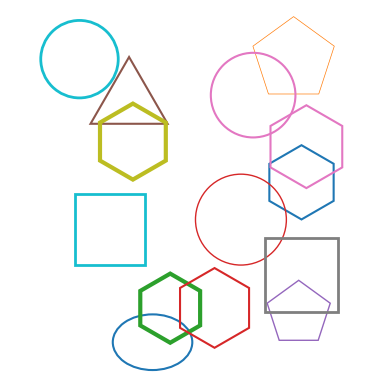[{"shape": "hexagon", "thickness": 1.5, "radius": 0.48, "center": [0.783, 0.526]}, {"shape": "oval", "thickness": 1.5, "radius": 0.52, "center": [0.396, 0.111]}, {"shape": "pentagon", "thickness": 0.5, "radius": 0.56, "center": [0.763, 0.846]}, {"shape": "hexagon", "thickness": 3, "radius": 0.45, "center": [0.442, 0.2]}, {"shape": "hexagon", "thickness": 1.5, "radius": 0.52, "center": [0.557, 0.2]}, {"shape": "circle", "thickness": 1, "radius": 0.59, "center": [0.626, 0.43]}, {"shape": "pentagon", "thickness": 1, "radius": 0.43, "center": [0.776, 0.186]}, {"shape": "triangle", "thickness": 1.5, "radius": 0.58, "center": [0.335, 0.736]}, {"shape": "circle", "thickness": 1.5, "radius": 0.55, "center": [0.657, 0.753]}, {"shape": "hexagon", "thickness": 1.5, "radius": 0.54, "center": [0.796, 0.619]}, {"shape": "square", "thickness": 2, "radius": 0.48, "center": [0.784, 0.285]}, {"shape": "hexagon", "thickness": 3, "radius": 0.49, "center": [0.345, 0.632]}, {"shape": "square", "thickness": 2, "radius": 0.46, "center": [0.285, 0.403]}, {"shape": "circle", "thickness": 2, "radius": 0.5, "center": [0.206, 0.846]}]